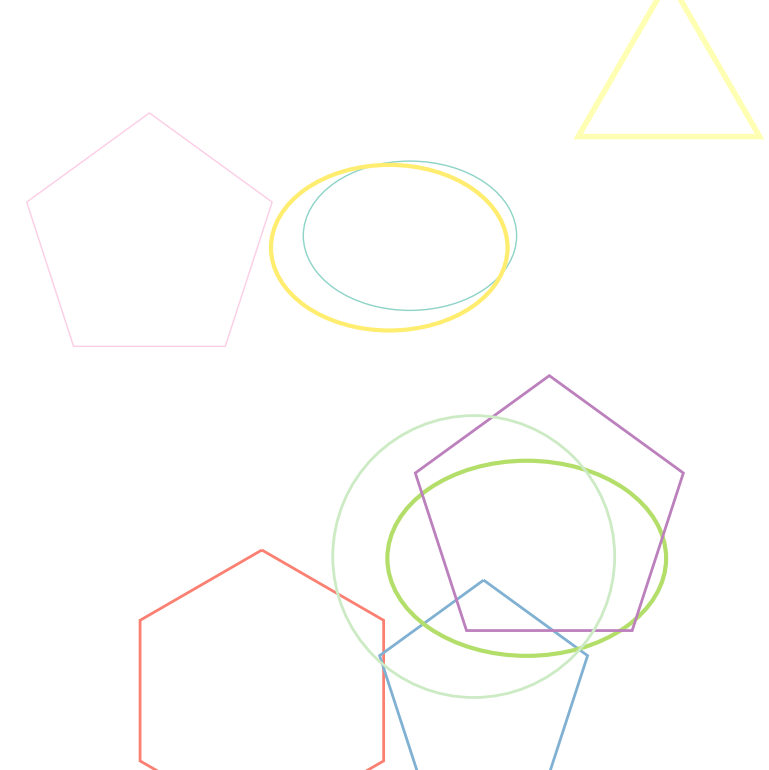[{"shape": "oval", "thickness": 0.5, "radius": 0.69, "center": [0.532, 0.694]}, {"shape": "triangle", "thickness": 2, "radius": 0.68, "center": [0.869, 0.891]}, {"shape": "hexagon", "thickness": 1, "radius": 0.91, "center": [0.34, 0.103]}, {"shape": "pentagon", "thickness": 1, "radius": 0.71, "center": [0.628, 0.105]}, {"shape": "oval", "thickness": 1.5, "radius": 0.91, "center": [0.684, 0.275]}, {"shape": "pentagon", "thickness": 0.5, "radius": 0.84, "center": [0.194, 0.686]}, {"shape": "pentagon", "thickness": 1, "radius": 0.92, "center": [0.713, 0.329]}, {"shape": "circle", "thickness": 1, "radius": 0.92, "center": [0.615, 0.277]}, {"shape": "oval", "thickness": 1.5, "radius": 0.77, "center": [0.506, 0.678]}]